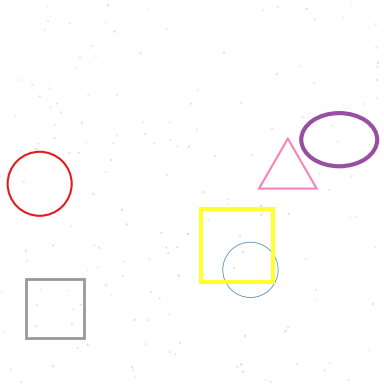[{"shape": "circle", "thickness": 1.5, "radius": 0.42, "center": [0.103, 0.523]}, {"shape": "circle", "thickness": 0.5, "radius": 0.36, "center": [0.651, 0.299]}, {"shape": "oval", "thickness": 3, "radius": 0.49, "center": [0.881, 0.637]}, {"shape": "square", "thickness": 3, "radius": 0.47, "center": [0.615, 0.363]}, {"shape": "triangle", "thickness": 1.5, "radius": 0.43, "center": [0.748, 0.553]}, {"shape": "square", "thickness": 2, "radius": 0.38, "center": [0.143, 0.198]}]